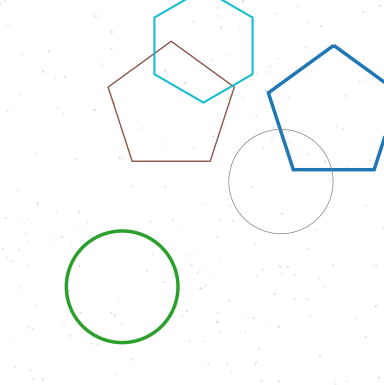[{"shape": "pentagon", "thickness": 2.5, "radius": 0.89, "center": [0.867, 0.704]}, {"shape": "circle", "thickness": 2.5, "radius": 0.72, "center": [0.317, 0.255]}, {"shape": "pentagon", "thickness": 1, "radius": 0.86, "center": [0.445, 0.72]}, {"shape": "circle", "thickness": 0.5, "radius": 0.68, "center": [0.73, 0.528]}, {"shape": "hexagon", "thickness": 1.5, "radius": 0.74, "center": [0.529, 0.881]}]